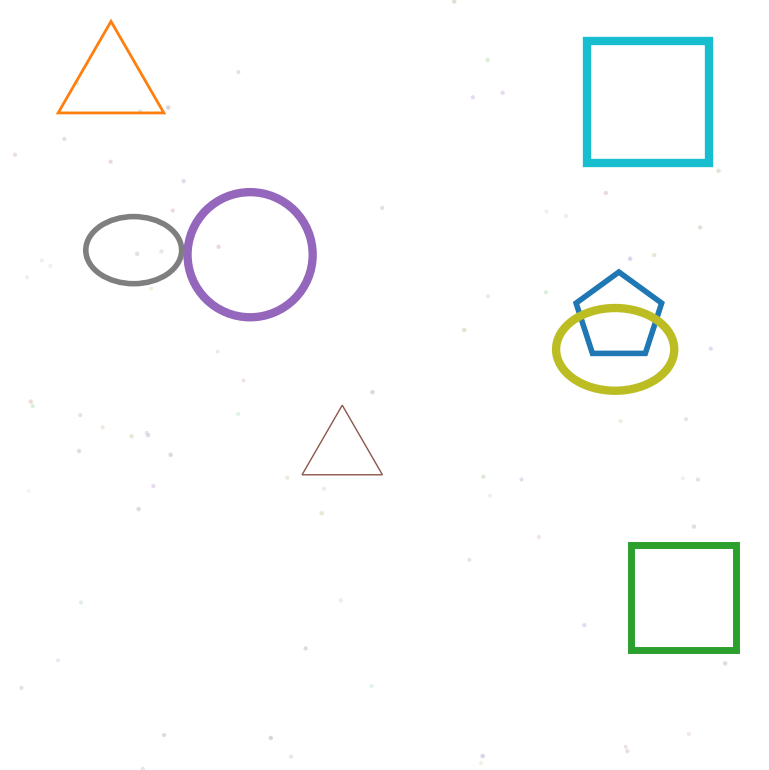[{"shape": "pentagon", "thickness": 2, "radius": 0.29, "center": [0.804, 0.588]}, {"shape": "triangle", "thickness": 1, "radius": 0.4, "center": [0.144, 0.893]}, {"shape": "square", "thickness": 2.5, "radius": 0.34, "center": [0.888, 0.224]}, {"shape": "circle", "thickness": 3, "radius": 0.41, "center": [0.325, 0.669]}, {"shape": "triangle", "thickness": 0.5, "radius": 0.3, "center": [0.444, 0.414]}, {"shape": "oval", "thickness": 2, "radius": 0.31, "center": [0.174, 0.675]}, {"shape": "oval", "thickness": 3, "radius": 0.38, "center": [0.799, 0.546]}, {"shape": "square", "thickness": 3, "radius": 0.4, "center": [0.842, 0.867]}]